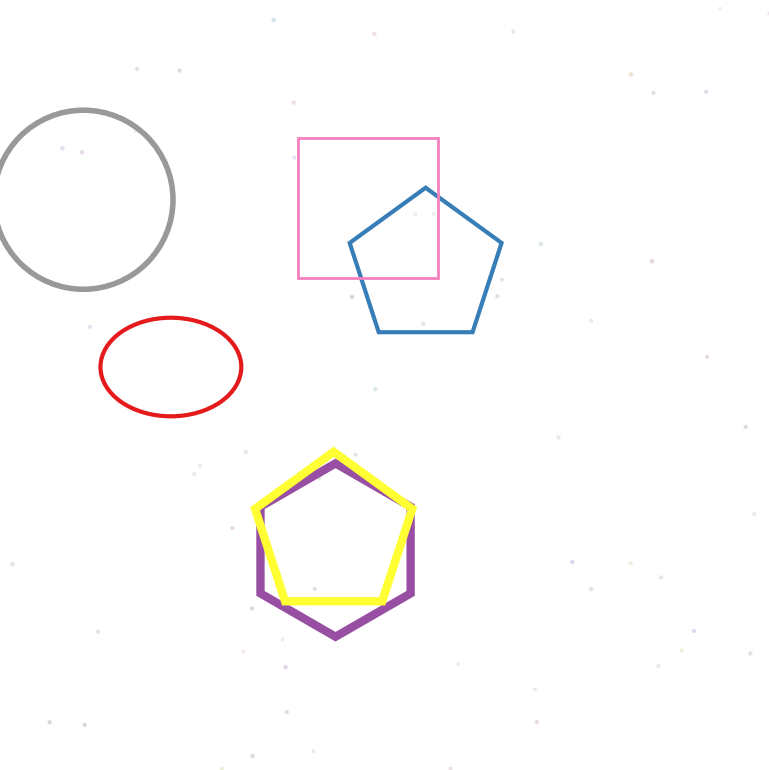[{"shape": "oval", "thickness": 1.5, "radius": 0.46, "center": [0.222, 0.523]}, {"shape": "pentagon", "thickness": 1.5, "radius": 0.52, "center": [0.553, 0.652]}, {"shape": "hexagon", "thickness": 3, "radius": 0.56, "center": [0.436, 0.286]}, {"shape": "pentagon", "thickness": 3, "radius": 0.54, "center": [0.433, 0.306]}, {"shape": "square", "thickness": 1, "radius": 0.45, "center": [0.478, 0.73]}, {"shape": "circle", "thickness": 2, "radius": 0.58, "center": [0.108, 0.741]}]